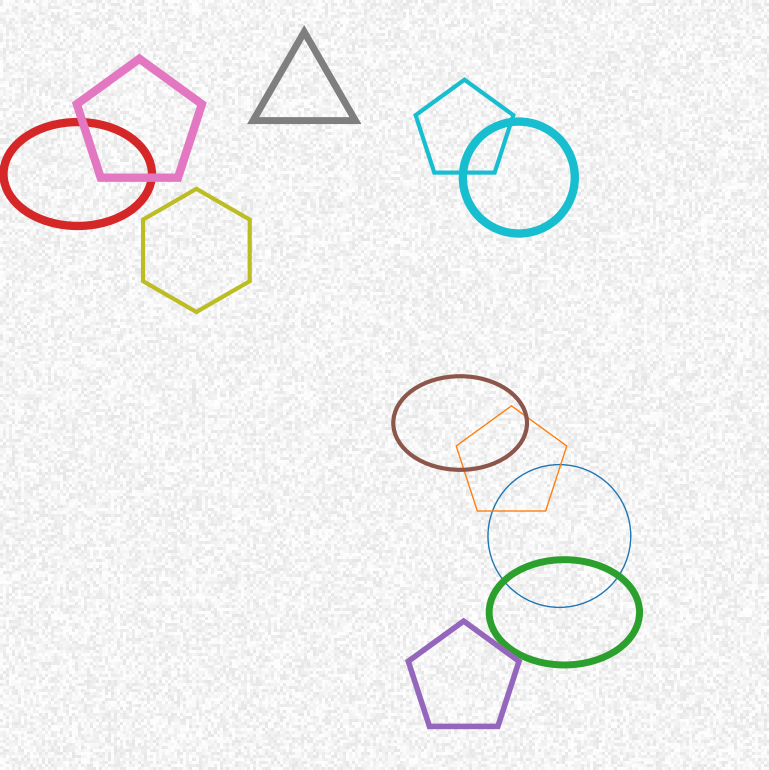[{"shape": "circle", "thickness": 0.5, "radius": 0.46, "center": [0.726, 0.304]}, {"shape": "pentagon", "thickness": 0.5, "radius": 0.38, "center": [0.664, 0.397]}, {"shape": "oval", "thickness": 2.5, "radius": 0.49, "center": [0.733, 0.205]}, {"shape": "oval", "thickness": 3, "radius": 0.48, "center": [0.101, 0.774]}, {"shape": "pentagon", "thickness": 2, "radius": 0.38, "center": [0.602, 0.118]}, {"shape": "oval", "thickness": 1.5, "radius": 0.43, "center": [0.598, 0.451]}, {"shape": "pentagon", "thickness": 3, "radius": 0.43, "center": [0.181, 0.838]}, {"shape": "triangle", "thickness": 2.5, "radius": 0.38, "center": [0.395, 0.882]}, {"shape": "hexagon", "thickness": 1.5, "radius": 0.4, "center": [0.255, 0.675]}, {"shape": "pentagon", "thickness": 1.5, "radius": 0.33, "center": [0.603, 0.83]}, {"shape": "circle", "thickness": 3, "radius": 0.36, "center": [0.674, 0.769]}]